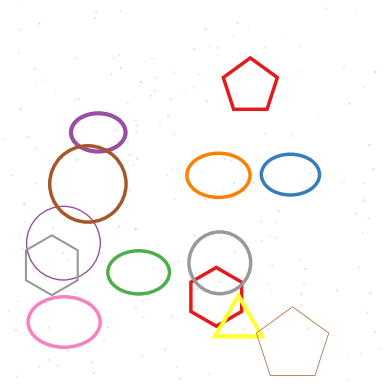[{"shape": "pentagon", "thickness": 2.5, "radius": 0.37, "center": [0.65, 0.776]}, {"shape": "hexagon", "thickness": 2.5, "radius": 0.38, "center": [0.562, 0.229]}, {"shape": "oval", "thickness": 2.5, "radius": 0.38, "center": [0.754, 0.546]}, {"shape": "oval", "thickness": 2.5, "radius": 0.4, "center": [0.36, 0.293]}, {"shape": "circle", "thickness": 1, "radius": 0.48, "center": [0.165, 0.368]}, {"shape": "oval", "thickness": 3, "radius": 0.35, "center": [0.255, 0.656]}, {"shape": "oval", "thickness": 2.5, "radius": 0.41, "center": [0.567, 0.545]}, {"shape": "triangle", "thickness": 3, "radius": 0.35, "center": [0.62, 0.162]}, {"shape": "circle", "thickness": 2.5, "radius": 0.5, "center": [0.228, 0.522]}, {"shape": "pentagon", "thickness": 0.5, "radius": 0.49, "center": [0.76, 0.104]}, {"shape": "oval", "thickness": 2.5, "radius": 0.47, "center": [0.167, 0.164]}, {"shape": "hexagon", "thickness": 1.5, "radius": 0.39, "center": [0.135, 0.311]}, {"shape": "circle", "thickness": 2.5, "radius": 0.4, "center": [0.571, 0.317]}]